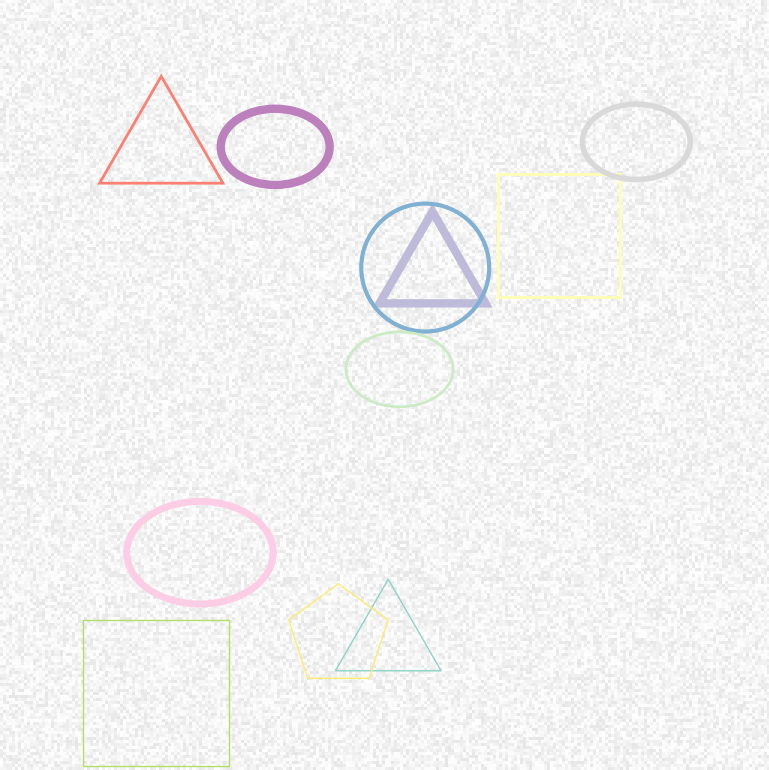[{"shape": "triangle", "thickness": 0.5, "radius": 0.4, "center": [0.504, 0.168]}, {"shape": "square", "thickness": 1, "radius": 0.4, "center": [0.726, 0.694]}, {"shape": "triangle", "thickness": 3, "radius": 0.4, "center": [0.562, 0.646]}, {"shape": "triangle", "thickness": 1, "radius": 0.46, "center": [0.209, 0.808]}, {"shape": "circle", "thickness": 1.5, "radius": 0.42, "center": [0.552, 0.652]}, {"shape": "square", "thickness": 0.5, "radius": 0.47, "center": [0.202, 0.1]}, {"shape": "oval", "thickness": 2.5, "radius": 0.48, "center": [0.26, 0.282]}, {"shape": "oval", "thickness": 2, "radius": 0.35, "center": [0.826, 0.816]}, {"shape": "oval", "thickness": 3, "radius": 0.35, "center": [0.357, 0.809]}, {"shape": "oval", "thickness": 1, "radius": 0.35, "center": [0.519, 0.52]}, {"shape": "pentagon", "thickness": 0.5, "radius": 0.34, "center": [0.439, 0.174]}]